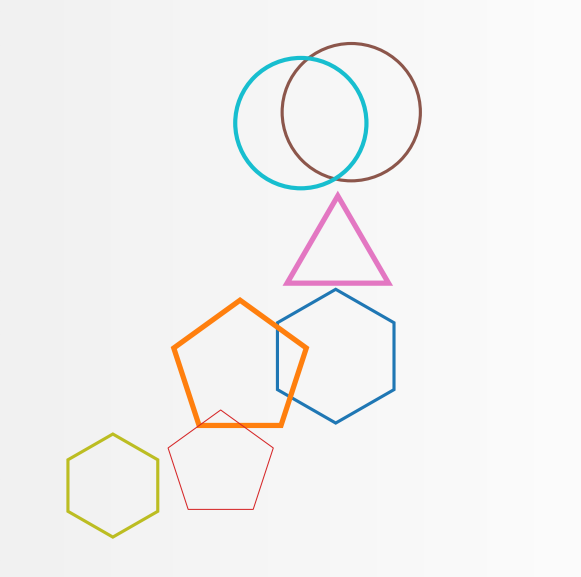[{"shape": "hexagon", "thickness": 1.5, "radius": 0.58, "center": [0.578, 0.382]}, {"shape": "pentagon", "thickness": 2.5, "radius": 0.6, "center": [0.413, 0.359]}, {"shape": "pentagon", "thickness": 0.5, "radius": 0.48, "center": [0.38, 0.194]}, {"shape": "circle", "thickness": 1.5, "radius": 0.59, "center": [0.604, 0.805]}, {"shape": "triangle", "thickness": 2.5, "radius": 0.5, "center": [0.581, 0.559]}, {"shape": "hexagon", "thickness": 1.5, "radius": 0.45, "center": [0.194, 0.158]}, {"shape": "circle", "thickness": 2, "radius": 0.56, "center": [0.518, 0.786]}]